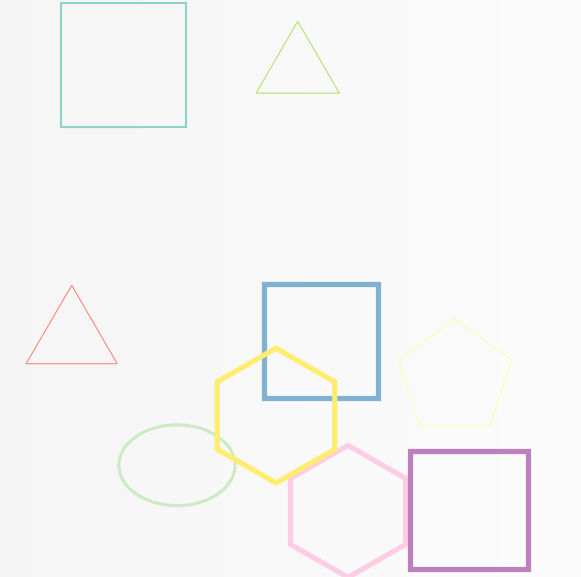[{"shape": "square", "thickness": 1, "radius": 0.54, "center": [0.212, 0.886]}, {"shape": "pentagon", "thickness": 0.5, "radius": 0.51, "center": [0.783, 0.344]}, {"shape": "triangle", "thickness": 0.5, "radius": 0.45, "center": [0.123, 0.415]}, {"shape": "square", "thickness": 2.5, "radius": 0.49, "center": [0.552, 0.409]}, {"shape": "triangle", "thickness": 0.5, "radius": 0.41, "center": [0.512, 0.879]}, {"shape": "hexagon", "thickness": 2.5, "radius": 0.57, "center": [0.599, 0.114]}, {"shape": "square", "thickness": 2.5, "radius": 0.51, "center": [0.807, 0.116]}, {"shape": "oval", "thickness": 1.5, "radius": 0.5, "center": [0.304, 0.194]}, {"shape": "hexagon", "thickness": 2.5, "radius": 0.58, "center": [0.475, 0.279]}]